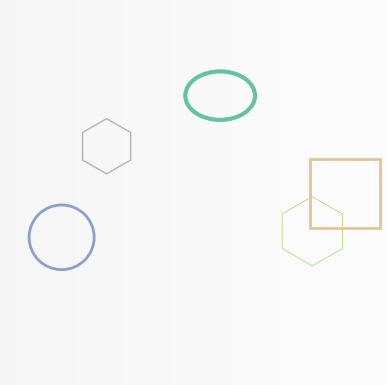[{"shape": "oval", "thickness": 3, "radius": 0.45, "center": [0.568, 0.752]}, {"shape": "circle", "thickness": 2, "radius": 0.42, "center": [0.159, 0.384]}, {"shape": "hexagon", "thickness": 0.5, "radius": 0.45, "center": [0.806, 0.399]}, {"shape": "square", "thickness": 2, "radius": 0.45, "center": [0.891, 0.497]}, {"shape": "hexagon", "thickness": 1, "radius": 0.36, "center": [0.275, 0.62]}]